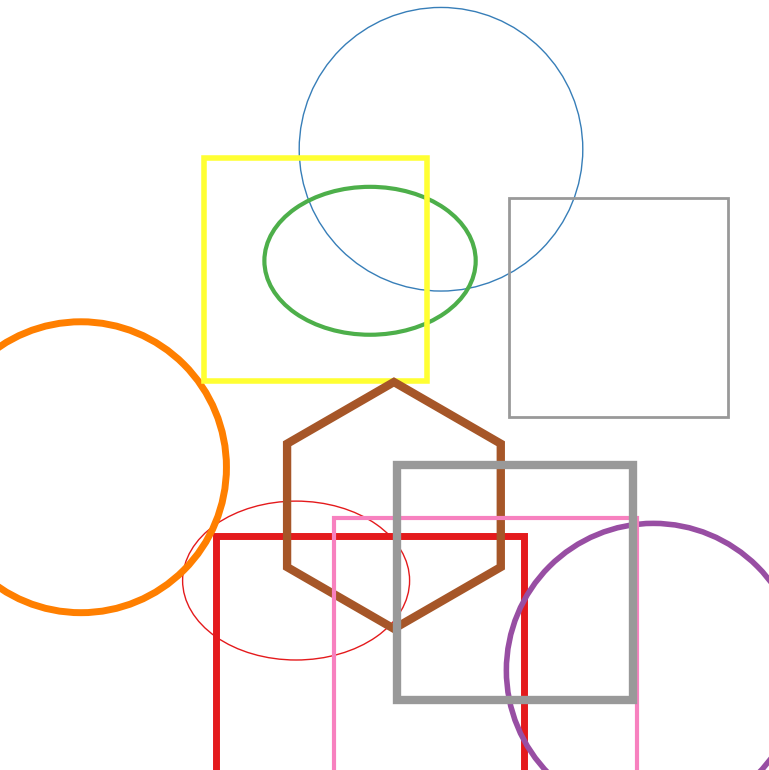[{"shape": "square", "thickness": 2.5, "radius": 1.0, "center": [0.48, 0.104]}, {"shape": "oval", "thickness": 0.5, "radius": 0.74, "center": [0.385, 0.246]}, {"shape": "circle", "thickness": 0.5, "radius": 0.92, "center": [0.573, 0.806]}, {"shape": "oval", "thickness": 1.5, "radius": 0.69, "center": [0.481, 0.661]}, {"shape": "circle", "thickness": 2, "radius": 0.95, "center": [0.849, 0.129]}, {"shape": "circle", "thickness": 2.5, "radius": 0.94, "center": [0.105, 0.393]}, {"shape": "square", "thickness": 2, "radius": 0.72, "center": [0.409, 0.65]}, {"shape": "hexagon", "thickness": 3, "radius": 0.8, "center": [0.512, 0.344]}, {"shape": "square", "thickness": 1.5, "radius": 0.98, "center": [0.631, 0.131]}, {"shape": "square", "thickness": 3, "radius": 0.76, "center": [0.669, 0.244]}, {"shape": "square", "thickness": 1, "radius": 0.71, "center": [0.803, 0.601]}]